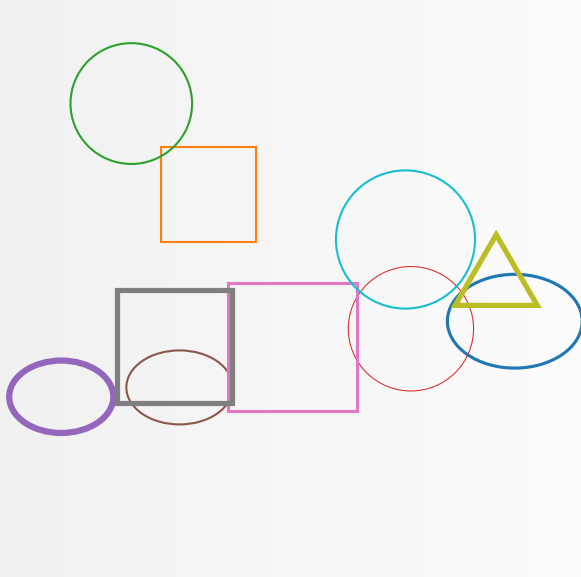[{"shape": "oval", "thickness": 1.5, "radius": 0.58, "center": [0.886, 0.443]}, {"shape": "square", "thickness": 1, "radius": 0.41, "center": [0.359, 0.663]}, {"shape": "circle", "thickness": 1, "radius": 0.52, "center": [0.226, 0.82]}, {"shape": "circle", "thickness": 0.5, "radius": 0.54, "center": [0.707, 0.43]}, {"shape": "oval", "thickness": 3, "radius": 0.45, "center": [0.105, 0.312]}, {"shape": "oval", "thickness": 1, "radius": 0.46, "center": [0.309, 0.328]}, {"shape": "square", "thickness": 1.5, "radius": 0.56, "center": [0.504, 0.398]}, {"shape": "square", "thickness": 2.5, "radius": 0.49, "center": [0.301, 0.399]}, {"shape": "triangle", "thickness": 2.5, "radius": 0.41, "center": [0.854, 0.511]}, {"shape": "circle", "thickness": 1, "radius": 0.6, "center": [0.698, 0.584]}]